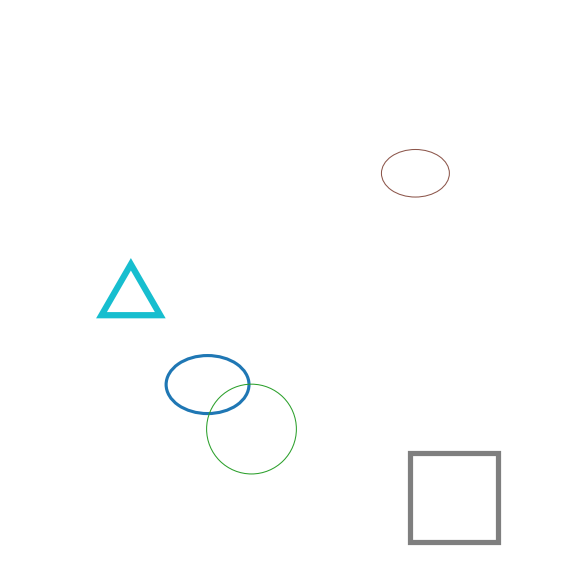[{"shape": "oval", "thickness": 1.5, "radius": 0.36, "center": [0.359, 0.333]}, {"shape": "circle", "thickness": 0.5, "radius": 0.39, "center": [0.435, 0.256]}, {"shape": "oval", "thickness": 0.5, "radius": 0.29, "center": [0.719, 0.699]}, {"shape": "square", "thickness": 2.5, "radius": 0.38, "center": [0.786, 0.138]}, {"shape": "triangle", "thickness": 3, "radius": 0.29, "center": [0.227, 0.483]}]